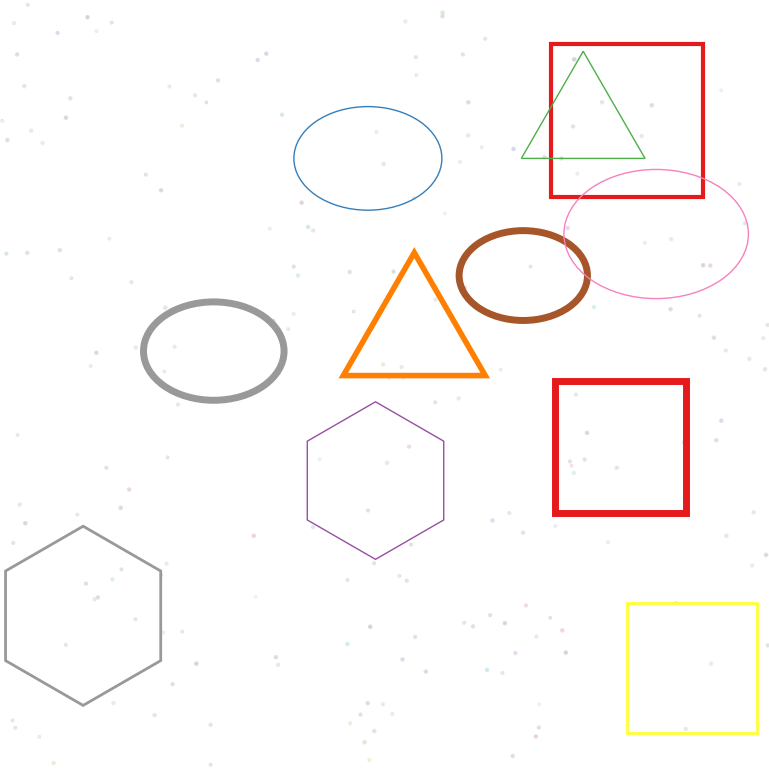[{"shape": "square", "thickness": 1.5, "radius": 0.5, "center": [0.814, 0.844]}, {"shape": "square", "thickness": 2.5, "radius": 0.43, "center": [0.806, 0.42]}, {"shape": "oval", "thickness": 0.5, "radius": 0.48, "center": [0.478, 0.794]}, {"shape": "triangle", "thickness": 0.5, "radius": 0.46, "center": [0.757, 0.841]}, {"shape": "hexagon", "thickness": 0.5, "radius": 0.51, "center": [0.488, 0.376]}, {"shape": "triangle", "thickness": 2, "radius": 0.53, "center": [0.538, 0.565]}, {"shape": "square", "thickness": 1, "radius": 0.42, "center": [0.899, 0.133]}, {"shape": "oval", "thickness": 2.5, "radius": 0.42, "center": [0.68, 0.642]}, {"shape": "oval", "thickness": 0.5, "radius": 0.6, "center": [0.852, 0.696]}, {"shape": "hexagon", "thickness": 1, "radius": 0.58, "center": [0.108, 0.2]}, {"shape": "oval", "thickness": 2.5, "radius": 0.46, "center": [0.278, 0.544]}]